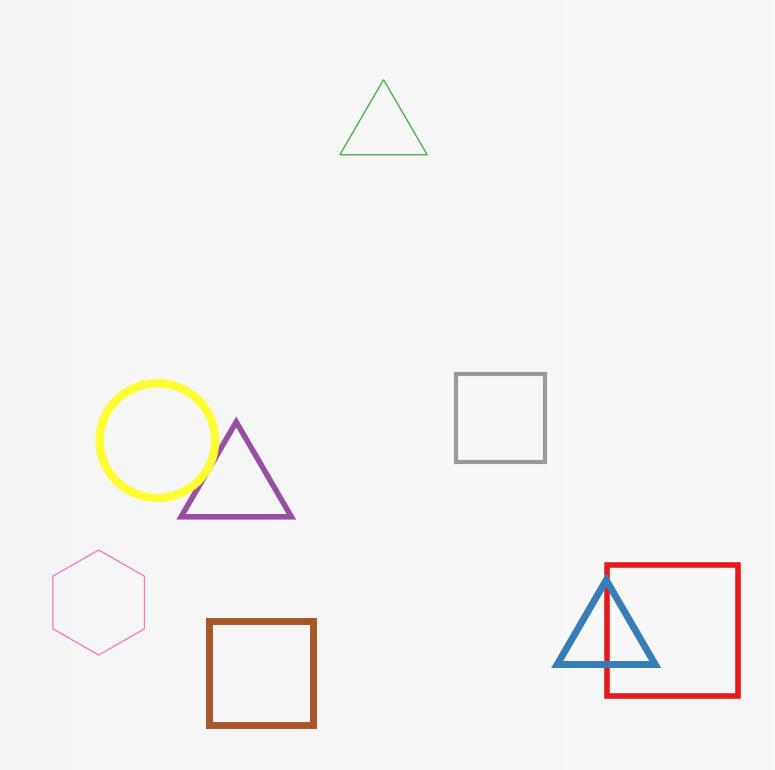[{"shape": "square", "thickness": 2, "radius": 0.42, "center": [0.868, 0.181]}, {"shape": "triangle", "thickness": 2.5, "radius": 0.37, "center": [0.782, 0.174]}, {"shape": "triangle", "thickness": 0.5, "radius": 0.33, "center": [0.495, 0.832]}, {"shape": "triangle", "thickness": 2, "radius": 0.41, "center": [0.305, 0.37]}, {"shape": "circle", "thickness": 3, "radius": 0.37, "center": [0.203, 0.428]}, {"shape": "square", "thickness": 2.5, "radius": 0.34, "center": [0.336, 0.126]}, {"shape": "hexagon", "thickness": 0.5, "radius": 0.34, "center": [0.127, 0.218]}, {"shape": "square", "thickness": 1.5, "radius": 0.29, "center": [0.646, 0.457]}]